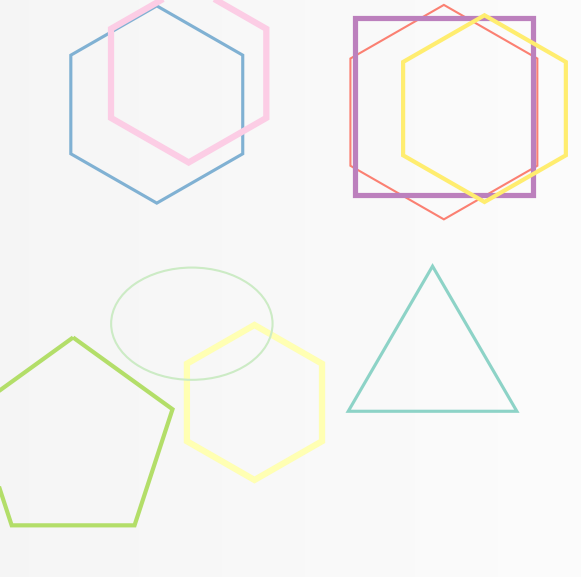[{"shape": "triangle", "thickness": 1.5, "radius": 0.84, "center": [0.744, 0.371]}, {"shape": "hexagon", "thickness": 3, "radius": 0.67, "center": [0.438, 0.302]}, {"shape": "hexagon", "thickness": 1, "radius": 0.93, "center": [0.764, 0.805]}, {"shape": "hexagon", "thickness": 1.5, "radius": 0.85, "center": [0.27, 0.818]}, {"shape": "pentagon", "thickness": 2, "radius": 0.9, "center": [0.126, 0.235]}, {"shape": "hexagon", "thickness": 3, "radius": 0.77, "center": [0.325, 0.872]}, {"shape": "square", "thickness": 2.5, "radius": 0.77, "center": [0.764, 0.815]}, {"shape": "oval", "thickness": 1, "radius": 0.69, "center": [0.33, 0.439]}, {"shape": "hexagon", "thickness": 2, "radius": 0.81, "center": [0.834, 0.811]}]